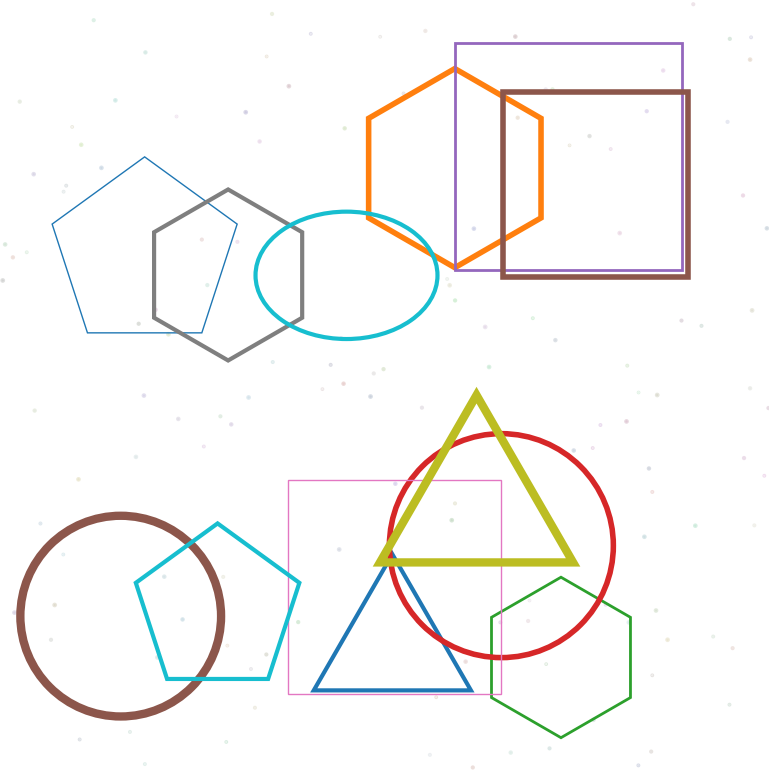[{"shape": "pentagon", "thickness": 0.5, "radius": 0.63, "center": [0.188, 0.67]}, {"shape": "triangle", "thickness": 1.5, "radius": 0.59, "center": [0.51, 0.162]}, {"shape": "hexagon", "thickness": 2, "radius": 0.65, "center": [0.591, 0.782]}, {"shape": "hexagon", "thickness": 1, "radius": 0.52, "center": [0.729, 0.146]}, {"shape": "circle", "thickness": 2, "radius": 0.73, "center": [0.651, 0.291]}, {"shape": "square", "thickness": 1, "radius": 0.74, "center": [0.739, 0.797]}, {"shape": "square", "thickness": 2, "radius": 0.6, "center": [0.774, 0.761]}, {"shape": "circle", "thickness": 3, "radius": 0.65, "center": [0.157, 0.2]}, {"shape": "square", "thickness": 0.5, "radius": 0.69, "center": [0.512, 0.238]}, {"shape": "hexagon", "thickness": 1.5, "radius": 0.56, "center": [0.296, 0.643]}, {"shape": "triangle", "thickness": 3, "radius": 0.72, "center": [0.619, 0.342]}, {"shape": "pentagon", "thickness": 1.5, "radius": 0.56, "center": [0.283, 0.209]}, {"shape": "oval", "thickness": 1.5, "radius": 0.59, "center": [0.45, 0.642]}]